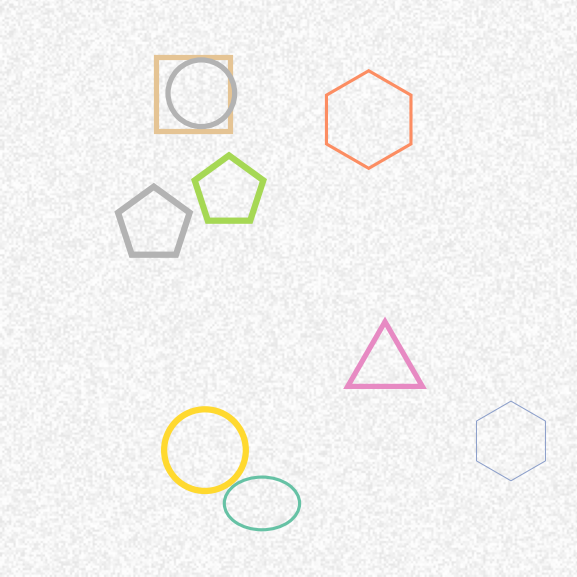[{"shape": "oval", "thickness": 1.5, "radius": 0.33, "center": [0.454, 0.127]}, {"shape": "hexagon", "thickness": 1.5, "radius": 0.42, "center": [0.638, 0.792]}, {"shape": "hexagon", "thickness": 0.5, "radius": 0.34, "center": [0.885, 0.236]}, {"shape": "triangle", "thickness": 2.5, "radius": 0.37, "center": [0.667, 0.367]}, {"shape": "pentagon", "thickness": 3, "radius": 0.31, "center": [0.397, 0.668]}, {"shape": "circle", "thickness": 3, "radius": 0.35, "center": [0.355, 0.22]}, {"shape": "square", "thickness": 2.5, "radius": 0.32, "center": [0.334, 0.836]}, {"shape": "circle", "thickness": 2.5, "radius": 0.29, "center": [0.349, 0.838]}, {"shape": "pentagon", "thickness": 3, "radius": 0.33, "center": [0.266, 0.611]}]